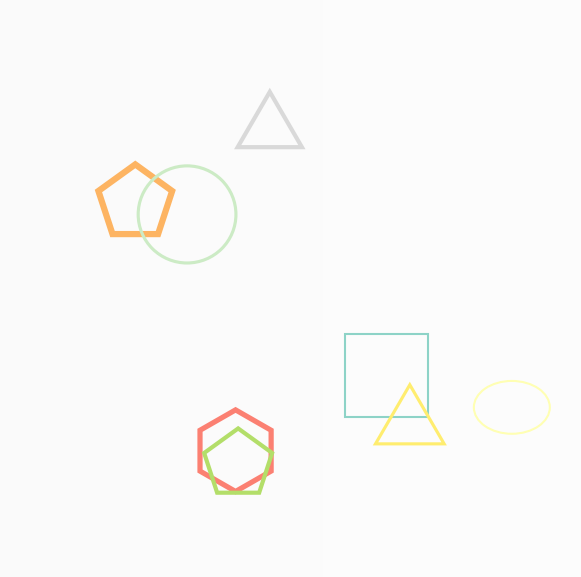[{"shape": "square", "thickness": 1, "radius": 0.36, "center": [0.665, 0.349]}, {"shape": "oval", "thickness": 1, "radius": 0.33, "center": [0.881, 0.294]}, {"shape": "hexagon", "thickness": 2.5, "radius": 0.35, "center": [0.405, 0.219]}, {"shape": "pentagon", "thickness": 3, "radius": 0.33, "center": [0.233, 0.648]}, {"shape": "pentagon", "thickness": 2, "radius": 0.31, "center": [0.41, 0.196]}, {"shape": "triangle", "thickness": 2, "radius": 0.32, "center": [0.464, 0.776]}, {"shape": "circle", "thickness": 1.5, "radius": 0.42, "center": [0.322, 0.628]}, {"shape": "triangle", "thickness": 1.5, "radius": 0.34, "center": [0.705, 0.265]}]